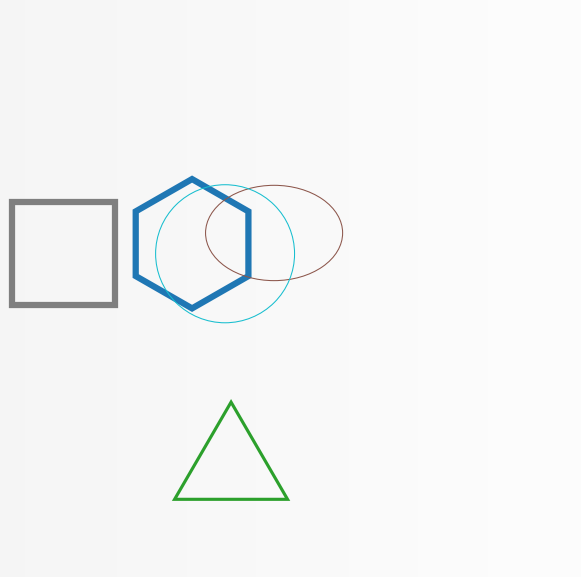[{"shape": "hexagon", "thickness": 3, "radius": 0.56, "center": [0.33, 0.577]}, {"shape": "triangle", "thickness": 1.5, "radius": 0.56, "center": [0.398, 0.191]}, {"shape": "oval", "thickness": 0.5, "radius": 0.59, "center": [0.472, 0.596]}, {"shape": "square", "thickness": 3, "radius": 0.44, "center": [0.109, 0.56]}, {"shape": "circle", "thickness": 0.5, "radius": 0.6, "center": [0.387, 0.56]}]